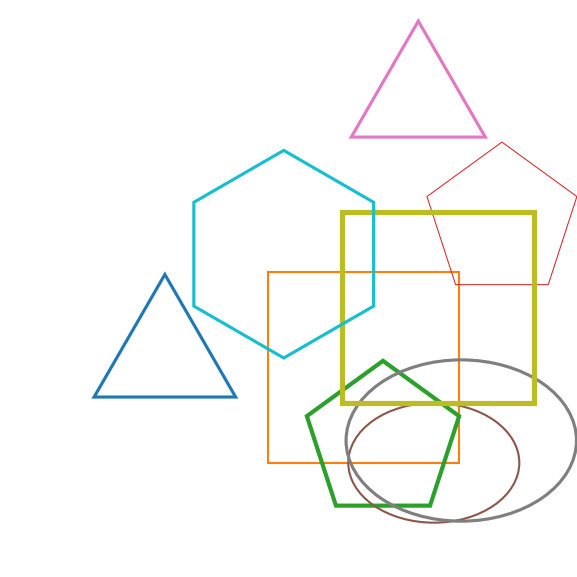[{"shape": "triangle", "thickness": 1.5, "radius": 0.71, "center": [0.286, 0.382]}, {"shape": "square", "thickness": 1, "radius": 0.83, "center": [0.629, 0.363]}, {"shape": "pentagon", "thickness": 2, "radius": 0.69, "center": [0.663, 0.236]}, {"shape": "pentagon", "thickness": 0.5, "radius": 0.68, "center": [0.869, 0.617]}, {"shape": "oval", "thickness": 1, "radius": 0.74, "center": [0.751, 0.198]}, {"shape": "triangle", "thickness": 1.5, "radius": 0.67, "center": [0.724, 0.829]}, {"shape": "oval", "thickness": 1.5, "radius": 1.0, "center": [0.799, 0.236]}, {"shape": "square", "thickness": 2.5, "radius": 0.83, "center": [0.758, 0.467]}, {"shape": "hexagon", "thickness": 1.5, "radius": 0.9, "center": [0.491, 0.559]}]